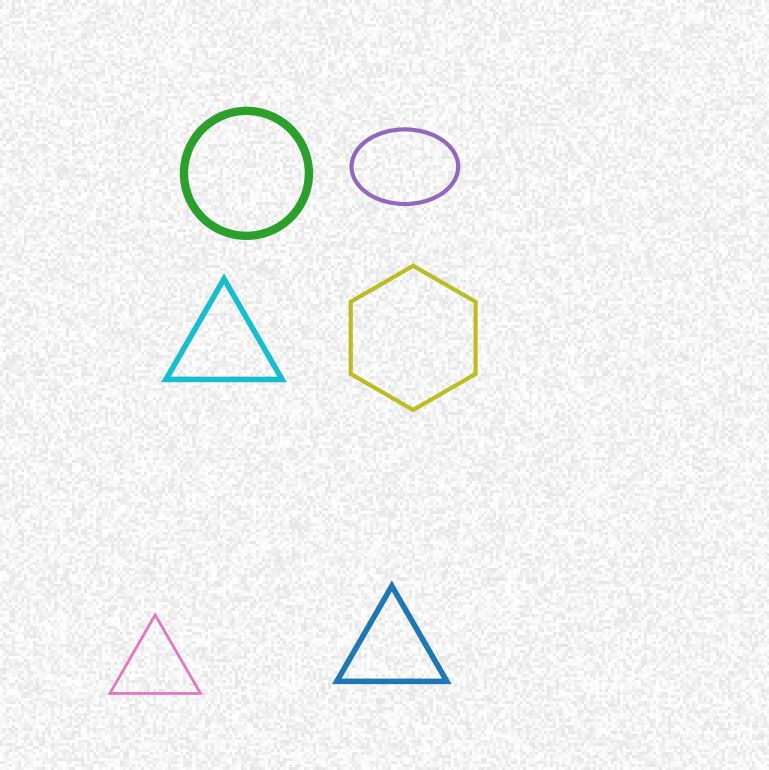[{"shape": "triangle", "thickness": 2, "radius": 0.41, "center": [0.509, 0.156]}, {"shape": "circle", "thickness": 3, "radius": 0.41, "center": [0.32, 0.775]}, {"shape": "oval", "thickness": 1.5, "radius": 0.35, "center": [0.526, 0.784]}, {"shape": "triangle", "thickness": 1, "radius": 0.34, "center": [0.202, 0.133]}, {"shape": "hexagon", "thickness": 1.5, "radius": 0.47, "center": [0.537, 0.561]}, {"shape": "triangle", "thickness": 2, "radius": 0.44, "center": [0.291, 0.551]}]